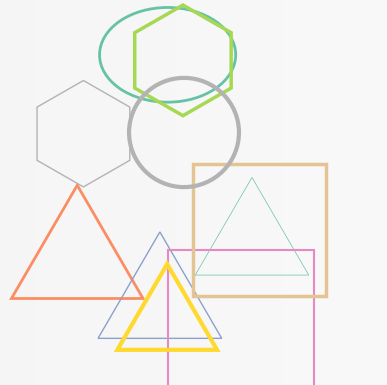[{"shape": "triangle", "thickness": 0.5, "radius": 0.85, "center": [0.65, 0.37]}, {"shape": "oval", "thickness": 2, "radius": 0.88, "center": [0.433, 0.858]}, {"shape": "triangle", "thickness": 2, "radius": 0.98, "center": [0.199, 0.323]}, {"shape": "triangle", "thickness": 1, "radius": 0.92, "center": [0.413, 0.213]}, {"shape": "square", "thickness": 1.5, "radius": 0.94, "center": [0.622, 0.163]}, {"shape": "hexagon", "thickness": 2.5, "radius": 0.72, "center": [0.472, 0.843]}, {"shape": "triangle", "thickness": 3, "radius": 0.74, "center": [0.431, 0.166]}, {"shape": "square", "thickness": 2.5, "radius": 0.86, "center": [0.67, 0.403]}, {"shape": "circle", "thickness": 3, "radius": 0.71, "center": [0.475, 0.656]}, {"shape": "hexagon", "thickness": 1, "radius": 0.69, "center": [0.215, 0.653]}]